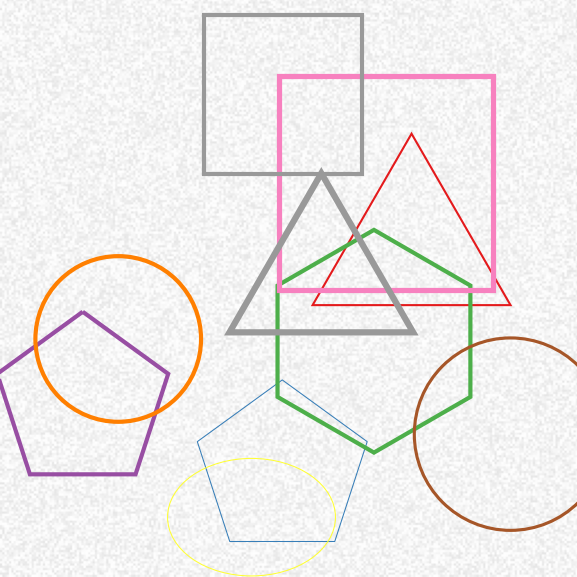[{"shape": "triangle", "thickness": 1, "radius": 0.99, "center": [0.713, 0.57]}, {"shape": "pentagon", "thickness": 0.5, "radius": 0.77, "center": [0.489, 0.187]}, {"shape": "hexagon", "thickness": 2, "radius": 0.96, "center": [0.648, 0.408]}, {"shape": "pentagon", "thickness": 2, "radius": 0.78, "center": [0.143, 0.304]}, {"shape": "circle", "thickness": 2, "radius": 0.72, "center": [0.205, 0.412]}, {"shape": "oval", "thickness": 0.5, "radius": 0.73, "center": [0.436, 0.104]}, {"shape": "circle", "thickness": 1.5, "radius": 0.83, "center": [0.884, 0.247]}, {"shape": "square", "thickness": 2.5, "radius": 0.93, "center": [0.668, 0.683]}, {"shape": "square", "thickness": 2, "radius": 0.69, "center": [0.49, 0.835]}, {"shape": "triangle", "thickness": 3, "radius": 0.92, "center": [0.556, 0.515]}]